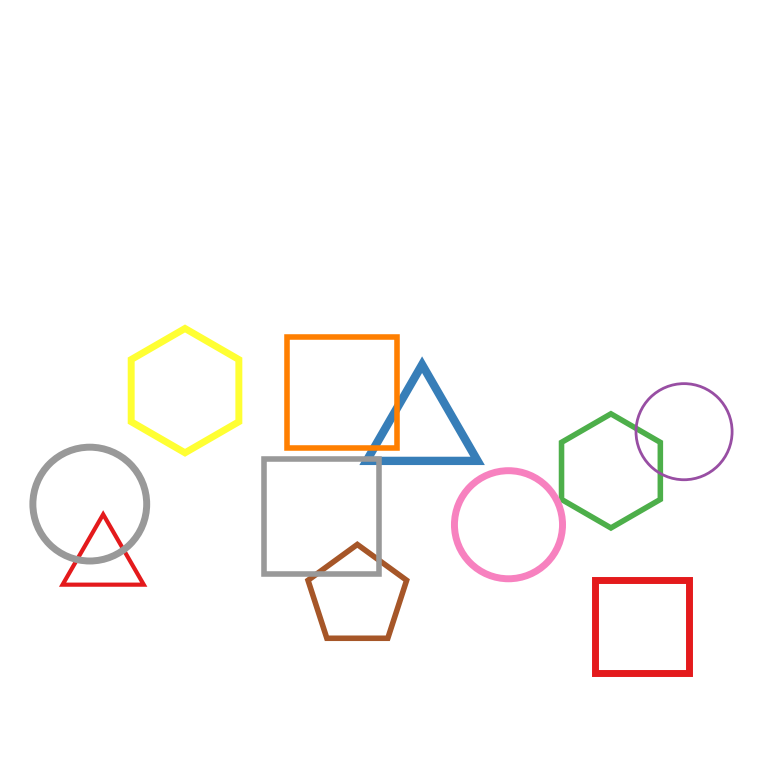[{"shape": "triangle", "thickness": 1.5, "radius": 0.3, "center": [0.134, 0.271]}, {"shape": "square", "thickness": 2.5, "radius": 0.3, "center": [0.834, 0.187]}, {"shape": "triangle", "thickness": 3, "radius": 0.42, "center": [0.548, 0.443]}, {"shape": "hexagon", "thickness": 2, "radius": 0.37, "center": [0.793, 0.388]}, {"shape": "circle", "thickness": 1, "radius": 0.31, "center": [0.888, 0.439]}, {"shape": "square", "thickness": 2, "radius": 0.36, "center": [0.444, 0.491]}, {"shape": "hexagon", "thickness": 2.5, "radius": 0.4, "center": [0.24, 0.493]}, {"shape": "pentagon", "thickness": 2, "radius": 0.34, "center": [0.464, 0.226]}, {"shape": "circle", "thickness": 2.5, "radius": 0.35, "center": [0.66, 0.319]}, {"shape": "circle", "thickness": 2.5, "radius": 0.37, "center": [0.117, 0.345]}, {"shape": "square", "thickness": 2, "radius": 0.37, "center": [0.417, 0.33]}]